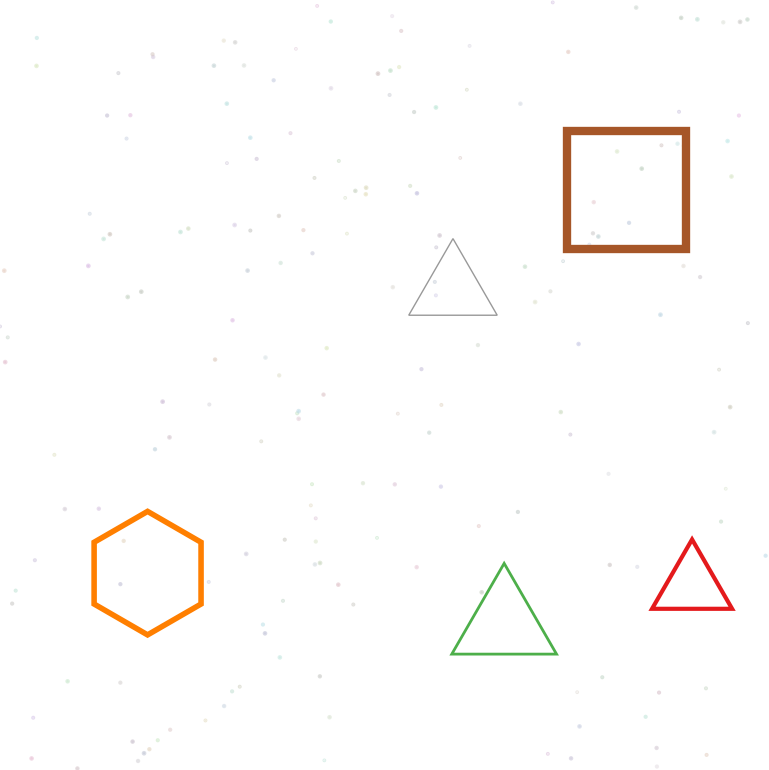[{"shape": "triangle", "thickness": 1.5, "radius": 0.3, "center": [0.899, 0.239]}, {"shape": "triangle", "thickness": 1, "radius": 0.39, "center": [0.655, 0.19]}, {"shape": "hexagon", "thickness": 2, "radius": 0.4, "center": [0.192, 0.256]}, {"shape": "square", "thickness": 3, "radius": 0.39, "center": [0.814, 0.753]}, {"shape": "triangle", "thickness": 0.5, "radius": 0.33, "center": [0.588, 0.624]}]